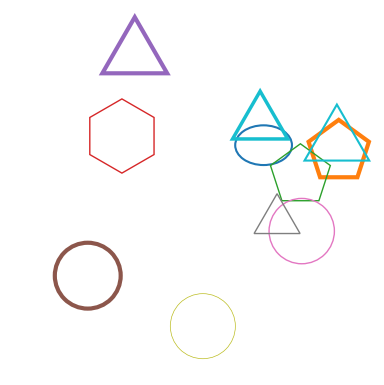[{"shape": "oval", "thickness": 1.5, "radius": 0.37, "center": [0.685, 0.623]}, {"shape": "pentagon", "thickness": 3, "radius": 0.41, "center": [0.88, 0.606]}, {"shape": "pentagon", "thickness": 1, "radius": 0.41, "center": [0.78, 0.545]}, {"shape": "hexagon", "thickness": 1, "radius": 0.48, "center": [0.317, 0.647]}, {"shape": "triangle", "thickness": 3, "radius": 0.49, "center": [0.35, 0.858]}, {"shape": "circle", "thickness": 3, "radius": 0.43, "center": [0.228, 0.284]}, {"shape": "circle", "thickness": 1, "radius": 0.42, "center": [0.784, 0.4]}, {"shape": "triangle", "thickness": 1, "radius": 0.34, "center": [0.72, 0.428]}, {"shape": "circle", "thickness": 0.5, "radius": 0.42, "center": [0.527, 0.153]}, {"shape": "triangle", "thickness": 2.5, "radius": 0.41, "center": [0.676, 0.68]}, {"shape": "triangle", "thickness": 1.5, "radius": 0.48, "center": [0.875, 0.631]}]